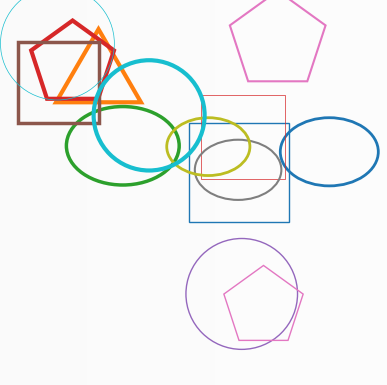[{"shape": "square", "thickness": 1, "radius": 0.64, "center": [0.617, 0.552]}, {"shape": "oval", "thickness": 2, "radius": 0.63, "center": [0.85, 0.606]}, {"shape": "triangle", "thickness": 3, "radius": 0.63, "center": [0.254, 0.798]}, {"shape": "oval", "thickness": 2.5, "radius": 0.73, "center": [0.317, 0.621]}, {"shape": "pentagon", "thickness": 3, "radius": 0.56, "center": [0.187, 0.834]}, {"shape": "square", "thickness": 0.5, "radius": 0.54, "center": [0.628, 0.644]}, {"shape": "circle", "thickness": 1, "radius": 0.72, "center": [0.624, 0.237]}, {"shape": "square", "thickness": 2.5, "radius": 0.52, "center": [0.15, 0.786]}, {"shape": "pentagon", "thickness": 1, "radius": 0.54, "center": [0.68, 0.203]}, {"shape": "pentagon", "thickness": 1.5, "radius": 0.65, "center": [0.717, 0.894]}, {"shape": "oval", "thickness": 1.5, "radius": 0.56, "center": [0.614, 0.559]}, {"shape": "oval", "thickness": 2, "radius": 0.54, "center": [0.538, 0.619]}, {"shape": "circle", "thickness": 0.5, "radius": 0.73, "center": [0.148, 0.887]}, {"shape": "circle", "thickness": 3, "radius": 0.72, "center": [0.385, 0.7]}]